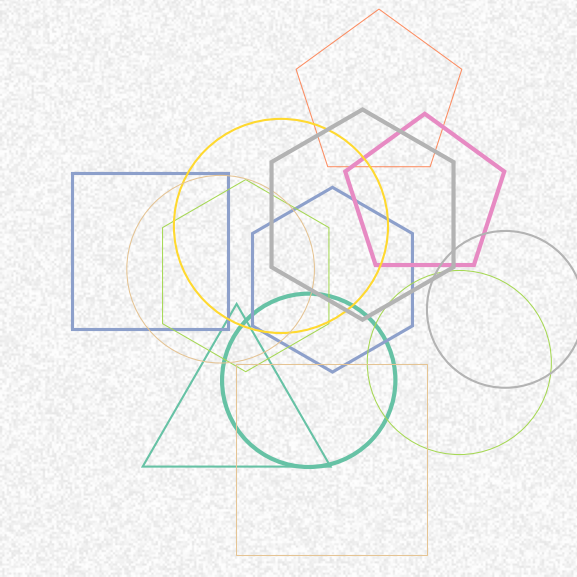[{"shape": "circle", "thickness": 2, "radius": 0.75, "center": [0.535, 0.341]}, {"shape": "triangle", "thickness": 1, "radius": 0.94, "center": [0.41, 0.285]}, {"shape": "pentagon", "thickness": 0.5, "radius": 0.75, "center": [0.656, 0.832]}, {"shape": "square", "thickness": 1.5, "radius": 0.68, "center": [0.26, 0.565]}, {"shape": "hexagon", "thickness": 1.5, "radius": 0.8, "center": [0.576, 0.515]}, {"shape": "pentagon", "thickness": 2, "radius": 0.72, "center": [0.735, 0.657]}, {"shape": "hexagon", "thickness": 0.5, "radius": 0.83, "center": [0.426, 0.522]}, {"shape": "circle", "thickness": 0.5, "radius": 0.8, "center": [0.795, 0.371]}, {"shape": "circle", "thickness": 1, "radius": 0.93, "center": [0.487, 0.608]}, {"shape": "square", "thickness": 0.5, "radius": 0.83, "center": [0.574, 0.204]}, {"shape": "circle", "thickness": 0.5, "radius": 0.81, "center": [0.382, 0.533]}, {"shape": "hexagon", "thickness": 2, "radius": 0.91, "center": [0.628, 0.628]}, {"shape": "circle", "thickness": 1, "radius": 0.68, "center": [0.875, 0.463]}]